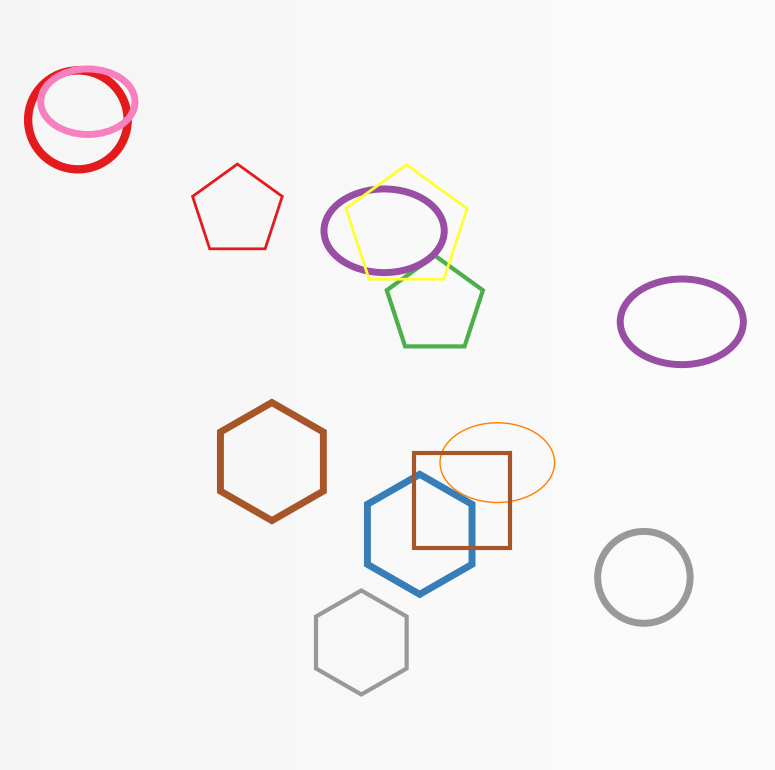[{"shape": "pentagon", "thickness": 1, "radius": 0.3, "center": [0.306, 0.726]}, {"shape": "circle", "thickness": 3, "radius": 0.32, "center": [0.101, 0.844]}, {"shape": "hexagon", "thickness": 2.5, "radius": 0.39, "center": [0.542, 0.306]}, {"shape": "pentagon", "thickness": 1.5, "radius": 0.33, "center": [0.561, 0.603]}, {"shape": "oval", "thickness": 2.5, "radius": 0.4, "center": [0.88, 0.582]}, {"shape": "oval", "thickness": 2.5, "radius": 0.39, "center": [0.496, 0.7]}, {"shape": "oval", "thickness": 0.5, "radius": 0.37, "center": [0.642, 0.399]}, {"shape": "pentagon", "thickness": 1, "radius": 0.41, "center": [0.525, 0.704]}, {"shape": "square", "thickness": 1.5, "radius": 0.31, "center": [0.596, 0.35]}, {"shape": "hexagon", "thickness": 2.5, "radius": 0.38, "center": [0.351, 0.401]}, {"shape": "oval", "thickness": 2.5, "radius": 0.3, "center": [0.113, 0.868]}, {"shape": "hexagon", "thickness": 1.5, "radius": 0.34, "center": [0.466, 0.166]}, {"shape": "circle", "thickness": 2.5, "radius": 0.3, "center": [0.831, 0.25]}]